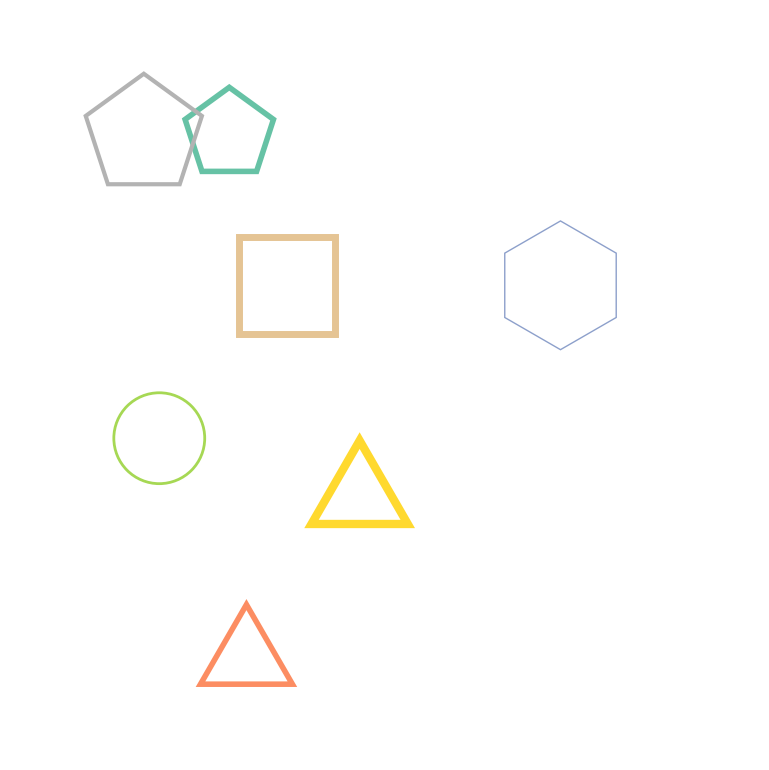[{"shape": "pentagon", "thickness": 2, "radius": 0.3, "center": [0.298, 0.826]}, {"shape": "triangle", "thickness": 2, "radius": 0.34, "center": [0.32, 0.146]}, {"shape": "hexagon", "thickness": 0.5, "radius": 0.42, "center": [0.728, 0.629]}, {"shape": "circle", "thickness": 1, "radius": 0.3, "center": [0.207, 0.431]}, {"shape": "triangle", "thickness": 3, "radius": 0.36, "center": [0.467, 0.356]}, {"shape": "square", "thickness": 2.5, "radius": 0.31, "center": [0.373, 0.63]}, {"shape": "pentagon", "thickness": 1.5, "radius": 0.4, "center": [0.187, 0.825]}]